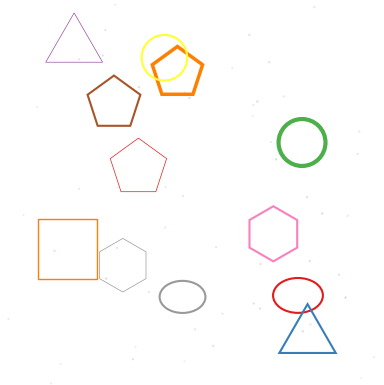[{"shape": "oval", "thickness": 1.5, "radius": 0.32, "center": [0.774, 0.233]}, {"shape": "pentagon", "thickness": 0.5, "radius": 0.38, "center": [0.36, 0.564]}, {"shape": "triangle", "thickness": 1.5, "radius": 0.42, "center": [0.799, 0.125]}, {"shape": "circle", "thickness": 3, "radius": 0.3, "center": [0.784, 0.63]}, {"shape": "triangle", "thickness": 0.5, "radius": 0.43, "center": [0.193, 0.881]}, {"shape": "square", "thickness": 1, "radius": 0.38, "center": [0.174, 0.353]}, {"shape": "pentagon", "thickness": 2.5, "radius": 0.34, "center": [0.461, 0.811]}, {"shape": "circle", "thickness": 1.5, "radius": 0.3, "center": [0.427, 0.85]}, {"shape": "pentagon", "thickness": 1.5, "radius": 0.36, "center": [0.296, 0.732]}, {"shape": "hexagon", "thickness": 1.5, "radius": 0.36, "center": [0.71, 0.393]}, {"shape": "hexagon", "thickness": 0.5, "radius": 0.35, "center": [0.319, 0.311]}, {"shape": "oval", "thickness": 1.5, "radius": 0.3, "center": [0.474, 0.229]}]